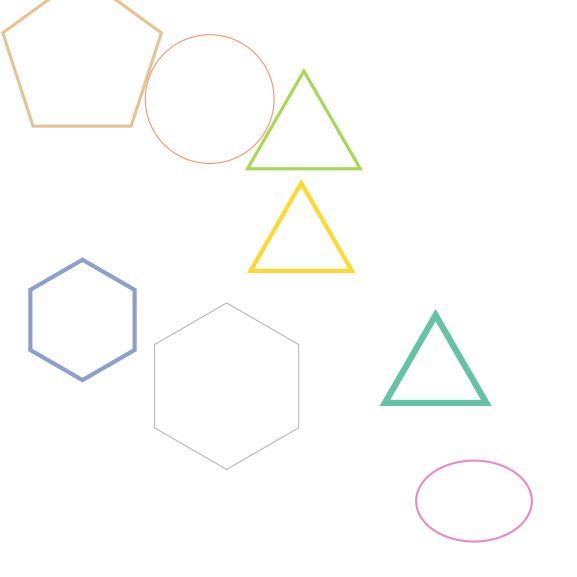[{"shape": "triangle", "thickness": 3, "radius": 0.51, "center": [0.754, 0.352]}, {"shape": "circle", "thickness": 0.5, "radius": 0.56, "center": [0.363, 0.828]}, {"shape": "hexagon", "thickness": 2, "radius": 0.52, "center": [0.143, 0.445]}, {"shape": "oval", "thickness": 1, "radius": 0.5, "center": [0.821, 0.131]}, {"shape": "triangle", "thickness": 1.5, "radius": 0.56, "center": [0.526, 0.763]}, {"shape": "triangle", "thickness": 2, "radius": 0.51, "center": [0.522, 0.581]}, {"shape": "pentagon", "thickness": 1.5, "radius": 0.72, "center": [0.142, 0.898]}, {"shape": "hexagon", "thickness": 0.5, "radius": 0.72, "center": [0.392, 0.33]}]